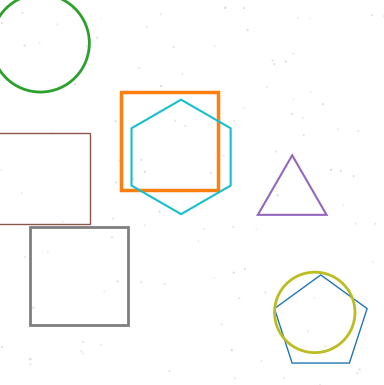[{"shape": "pentagon", "thickness": 1, "radius": 0.63, "center": [0.833, 0.159]}, {"shape": "square", "thickness": 2.5, "radius": 0.63, "center": [0.44, 0.634]}, {"shape": "circle", "thickness": 2, "radius": 0.64, "center": [0.105, 0.888]}, {"shape": "triangle", "thickness": 1.5, "radius": 0.52, "center": [0.759, 0.494]}, {"shape": "square", "thickness": 1, "radius": 0.59, "center": [0.115, 0.536]}, {"shape": "square", "thickness": 2, "radius": 0.64, "center": [0.205, 0.282]}, {"shape": "circle", "thickness": 2, "radius": 0.52, "center": [0.818, 0.189]}, {"shape": "hexagon", "thickness": 1.5, "radius": 0.74, "center": [0.47, 0.592]}]